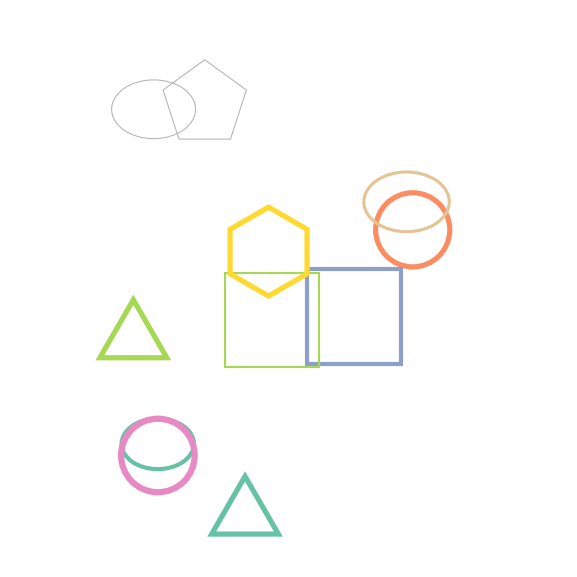[{"shape": "triangle", "thickness": 2.5, "radius": 0.33, "center": [0.424, 0.108]}, {"shape": "oval", "thickness": 2, "radius": 0.31, "center": [0.273, 0.231]}, {"shape": "circle", "thickness": 2.5, "radius": 0.32, "center": [0.715, 0.601]}, {"shape": "square", "thickness": 2, "radius": 0.41, "center": [0.613, 0.451]}, {"shape": "circle", "thickness": 3, "radius": 0.32, "center": [0.273, 0.21]}, {"shape": "triangle", "thickness": 2.5, "radius": 0.33, "center": [0.231, 0.413]}, {"shape": "square", "thickness": 1, "radius": 0.41, "center": [0.471, 0.446]}, {"shape": "hexagon", "thickness": 2.5, "radius": 0.38, "center": [0.465, 0.563]}, {"shape": "oval", "thickness": 1.5, "radius": 0.37, "center": [0.704, 0.65]}, {"shape": "oval", "thickness": 0.5, "radius": 0.36, "center": [0.266, 0.81]}, {"shape": "pentagon", "thickness": 0.5, "radius": 0.38, "center": [0.354, 0.82]}]